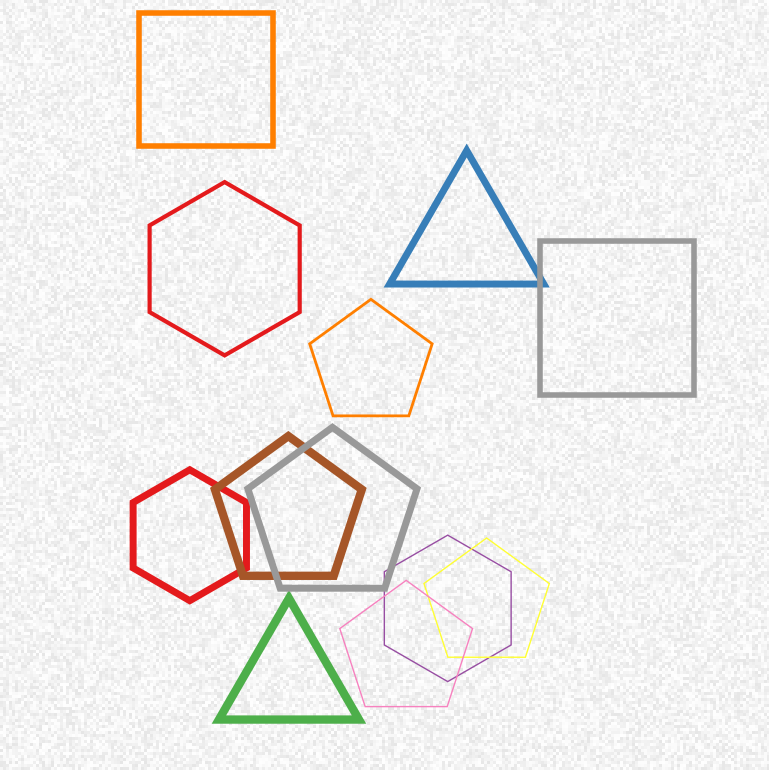[{"shape": "hexagon", "thickness": 2.5, "radius": 0.42, "center": [0.247, 0.305]}, {"shape": "hexagon", "thickness": 1.5, "radius": 0.56, "center": [0.292, 0.651]}, {"shape": "triangle", "thickness": 2.5, "radius": 0.58, "center": [0.606, 0.689]}, {"shape": "triangle", "thickness": 3, "radius": 0.53, "center": [0.375, 0.118]}, {"shape": "hexagon", "thickness": 0.5, "radius": 0.48, "center": [0.581, 0.21]}, {"shape": "pentagon", "thickness": 1, "radius": 0.42, "center": [0.482, 0.528]}, {"shape": "square", "thickness": 2, "radius": 0.43, "center": [0.268, 0.897]}, {"shape": "pentagon", "thickness": 0.5, "radius": 0.43, "center": [0.632, 0.216]}, {"shape": "pentagon", "thickness": 3, "radius": 0.5, "center": [0.374, 0.333]}, {"shape": "pentagon", "thickness": 0.5, "radius": 0.45, "center": [0.528, 0.156]}, {"shape": "pentagon", "thickness": 2.5, "radius": 0.58, "center": [0.432, 0.33]}, {"shape": "square", "thickness": 2, "radius": 0.5, "center": [0.801, 0.587]}]